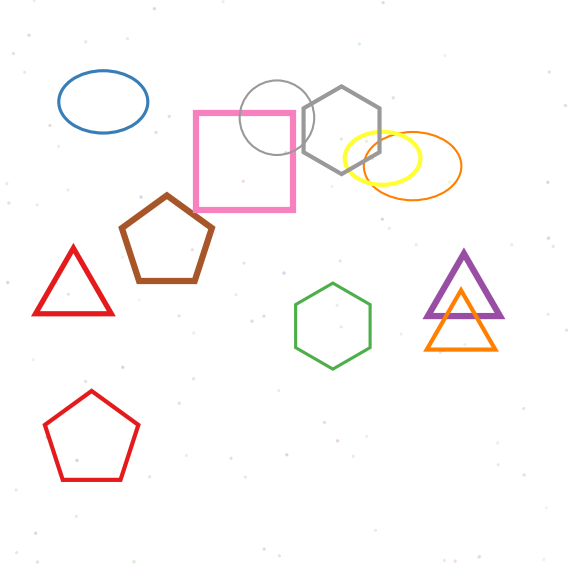[{"shape": "pentagon", "thickness": 2, "radius": 0.43, "center": [0.159, 0.237]}, {"shape": "triangle", "thickness": 2.5, "radius": 0.38, "center": [0.127, 0.494]}, {"shape": "oval", "thickness": 1.5, "radius": 0.39, "center": [0.179, 0.823]}, {"shape": "hexagon", "thickness": 1.5, "radius": 0.37, "center": [0.576, 0.434]}, {"shape": "triangle", "thickness": 3, "radius": 0.36, "center": [0.803, 0.488]}, {"shape": "oval", "thickness": 1, "radius": 0.42, "center": [0.714, 0.711]}, {"shape": "triangle", "thickness": 2, "radius": 0.34, "center": [0.798, 0.428]}, {"shape": "oval", "thickness": 2, "radius": 0.33, "center": [0.662, 0.725]}, {"shape": "pentagon", "thickness": 3, "radius": 0.41, "center": [0.289, 0.579]}, {"shape": "square", "thickness": 3, "radius": 0.42, "center": [0.423, 0.719]}, {"shape": "hexagon", "thickness": 2, "radius": 0.38, "center": [0.591, 0.774]}, {"shape": "circle", "thickness": 1, "radius": 0.32, "center": [0.48, 0.795]}]